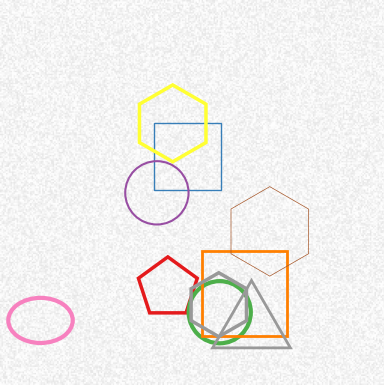[{"shape": "pentagon", "thickness": 2.5, "radius": 0.4, "center": [0.436, 0.252]}, {"shape": "square", "thickness": 1, "radius": 0.43, "center": [0.487, 0.594]}, {"shape": "circle", "thickness": 3, "radius": 0.4, "center": [0.571, 0.189]}, {"shape": "circle", "thickness": 1.5, "radius": 0.41, "center": [0.408, 0.499]}, {"shape": "square", "thickness": 2, "radius": 0.55, "center": [0.636, 0.238]}, {"shape": "hexagon", "thickness": 2.5, "radius": 0.5, "center": [0.449, 0.68]}, {"shape": "hexagon", "thickness": 0.5, "radius": 0.58, "center": [0.701, 0.399]}, {"shape": "oval", "thickness": 3, "radius": 0.42, "center": [0.105, 0.168]}, {"shape": "triangle", "thickness": 2, "radius": 0.58, "center": [0.653, 0.155]}, {"shape": "hexagon", "thickness": 2.5, "radius": 0.41, "center": [0.568, 0.209]}]